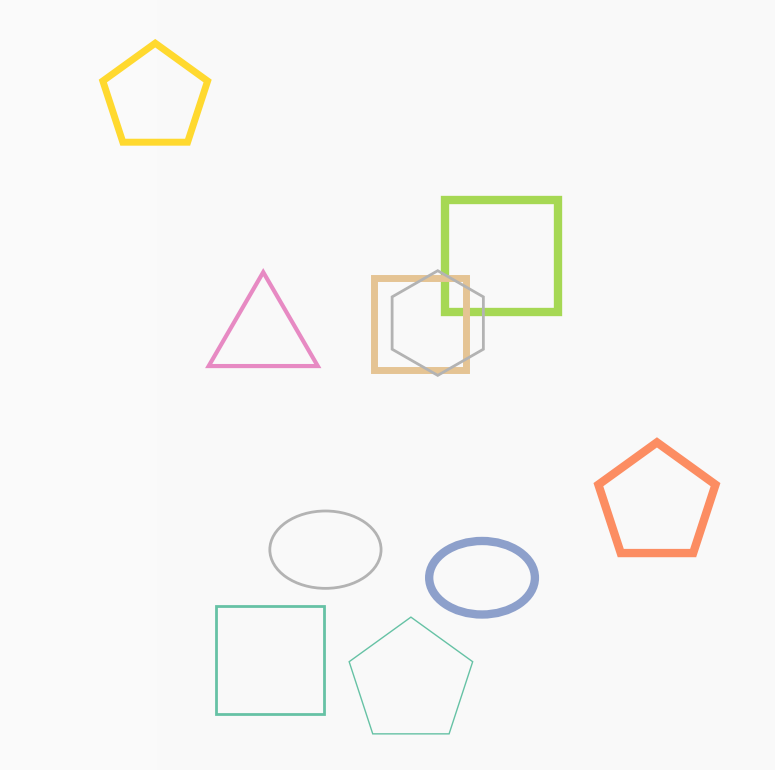[{"shape": "square", "thickness": 1, "radius": 0.35, "center": [0.348, 0.142]}, {"shape": "pentagon", "thickness": 0.5, "radius": 0.42, "center": [0.53, 0.115]}, {"shape": "pentagon", "thickness": 3, "radius": 0.4, "center": [0.848, 0.346]}, {"shape": "oval", "thickness": 3, "radius": 0.34, "center": [0.622, 0.25]}, {"shape": "triangle", "thickness": 1.5, "radius": 0.41, "center": [0.34, 0.565]}, {"shape": "square", "thickness": 3, "radius": 0.36, "center": [0.648, 0.668]}, {"shape": "pentagon", "thickness": 2.5, "radius": 0.36, "center": [0.2, 0.873]}, {"shape": "square", "thickness": 2.5, "radius": 0.3, "center": [0.542, 0.579]}, {"shape": "oval", "thickness": 1, "radius": 0.36, "center": [0.42, 0.286]}, {"shape": "hexagon", "thickness": 1, "radius": 0.34, "center": [0.565, 0.58]}]